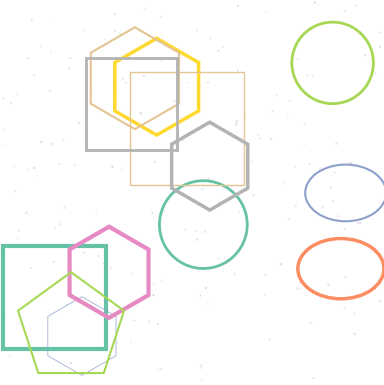[{"shape": "circle", "thickness": 2, "radius": 0.57, "center": [0.528, 0.417]}, {"shape": "square", "thickness": 3, "radius": 0.67, "center": [0.141, 0.228]}, {"shape": "oval", "thickness": 2.5, "radius": 0.56, "center": [0.885, 0.302]}, {"shape": "oval", "thickness": 1.5, "radius": 0.53, "center": [0.898, 0.499]}, {"shape": "hexagon", "thickness": 0.5, "radius": 0.51, "center": [0.213, 0.127]}, {"shape": "hexagon", "thickness": 3, "radius": 0.59, "center": [0.283, 0.293]}, {"shape": "circle", "thickness": 2, "radius": 0.53, "center": [0.864, 0.837]}, {"shape": "pentagon", "thickness": 1.5, "radius": 0.72, "center": [0.185, 0.148]}, {"shape": "hexagon", "thickness": 2.5, "radius": 0.63, "center": [0.407, 0.775]}, {"shape": "hexagon", "thickness": 1.5, "radius": 0.66, "center": [0.35, 0.797]}, {"shape": "square", "thickness": 1, "radius": 0.74, "center": [0.486, 0.666]}, {"shape": "hexagon", "thickness": 2.5, "radius": 0.57, "center": [0.545, 0.568]}, {"shape": "square", "thickness": 2, "radius": 0.59, "center": [0.341, 0.73]}]